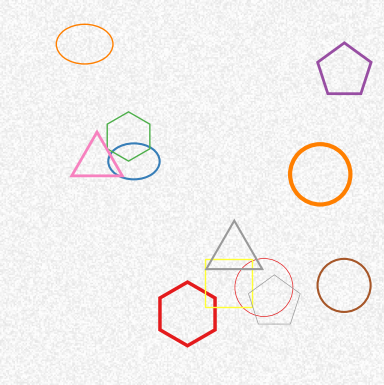[{"shape": "circle", "thickness": 0.5, "radius": 0.38, "center": [0.685, 0.253]}, {"shape": "hexagon", "thickness": 2.5, "radius": 0.41, "center": [0.487, 0.185]}, {"shape": "oval", "thickness": 1.5, "radius": 0.33, "center": [0.348, 0.581]}, {"shape": "hexagon", "thickness": 1, "radius": 0.32, "center": [0.334, 0.646]}, {"shape": "pentagon", "thickness": 2, "radius": 0.36, "center": [0.894, 0.816]}, {"shape": "circle", "thickness": 3, "radius": 0.39, "center": [0.832, 0.547]}, {"shape": "oval", "thickness": 1, "radius": 0.37, "center": [0.22, 0.885]}, {"shape": "square", "thickness": 1, "radius": 0.31, "center": [0.594, 0.265]}, {"shape": "circle", "thickness": 1.5, "radius": 0.34, "center": [0.894, 0.259]}, {"shape": "triangle", "thickness": 2, "radius": 0.38, "center": [0.252, 0.581]}, {"shape": "triangle", "thickness": 1.5, "radius": 0.42, "center": [0.609, 0.343]}, {"shape": "pentagon", "thickness": 0.5, "radius": 0.35, "center": [0.713, 0.215]}]